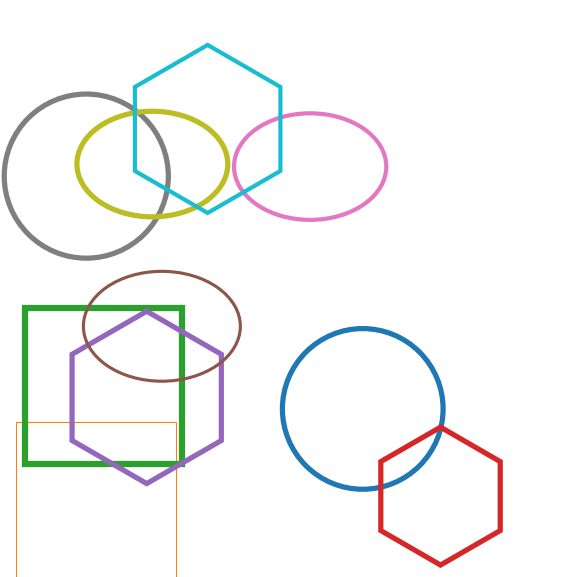[{"shape": "circle", "thickness": 2.5, "radius": 0.7, "center": [0.628, 0.291]}, {"shape": "square", "thickness": 0.5, "radius": 0.69, "center": [0.166, 0.13]}, {"shape": "square", "thickness": 3, "radius": 0.68, "center": [0.179, 0.331]}, {"shape": "hexagon", "thickness": 2.5, "radius": 0.6, "center": [0.763, 0.14]}, {"shape": "hexagon", "thickness": 2.5, "radius": 0.75, "center": [0.254, 0.311]}, {"shape": "oval", "thickness": 1.5, "radius": 0.68, "center": [0.28, 0.434]}, {"shape": "oval", "thickness": 2, "radius": 0.66, "center": [0.537, 0.711]}, {"shape": "circle", "thickness": 2.5, "radius": 0.71, "center": [0.149, 0.694]}, {"shape": "oval", "thickness": 2.5, "radius": 0.65, "center": [0.264, 0.715]}, {"shape": "hexagon", "thickness": 2, "radius": 0.73, "center": [0.36, 0.776]}]